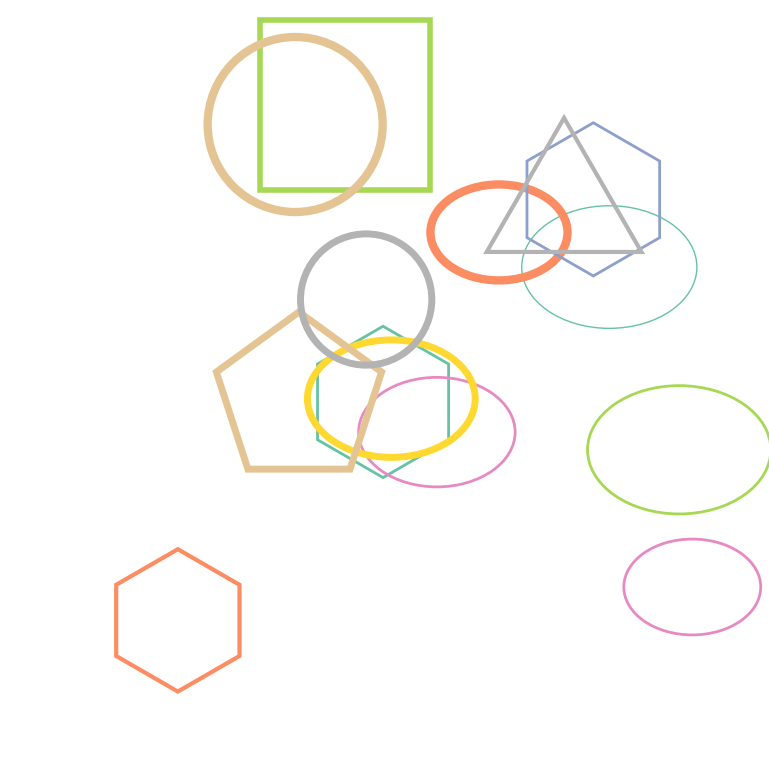[{"shape": "hexagon", "thickness": 1, "radius": 0.49, "center": [0.497, 0.478]}, {"shape": "oval", "thickness": 0.5, "radius": 0.57, "center": [0.791, 0.653]}, {"shape": "oval", "thickness": 3, "radius": 0.45, "center": [0.648, 0.698]}, {"shape": "hexagon", "thickness": 1.5, "radius": 0.46, "center": [0.231, 0.194]}, {"shape": "hexagon", "thickness": 1, "radius": 0.5, "center": [0.771, 0.741]}, {"shape": "oval", "thickness": 1, "radius": 0.44, "center": [0.899, 0.238]}, {"shape": "oval", "thickness": 1, "radius": 0.51, "center": [0.567, 0.439]}, {"shape": "oval", "thickness": 1, "radius": 0.6, "center": [0.882, 0.416]}, {"shape": "square", "thickness": 2, "radius": 0.55, "center": [0.448, 0.864]}, {"shape": "oval", "thickness": 2.5, "radius": 0.54, "center": [0.508, 0.482]}, {"shape": "circle", "thickness": 3, "radius": 0.57, "center": [0.383, 0.838]}, {"shape": "pentagon", "thickness": 2.5, "radius": 0.56, "center": [0.388, 0.482]}, {"shape": "triangle", "thickness": 1.5, "radius": 0.58, "center": [0.733, 0.731]}, {"shape": "circle", "thickness": 2.5, "radius": 0.43, "center": [0.476, 0.611]}]